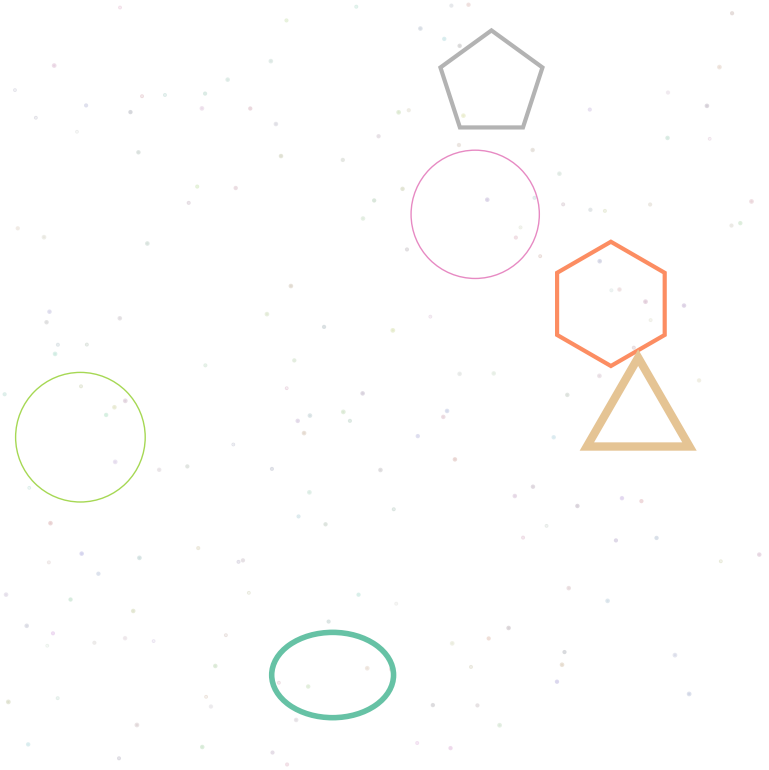[{"shape": "oval", "thickness": 2, "radius": 0.4, "center": [0.432, 0.123]}, {"shape": "hexagon", "thickness": 1.5, "radius": 0.4, "center": [0.793, 0.605]}, {"shape": "circle", "thickness": 0.5, "radius": 0.42, "center": [0.617, 0.722]}, {"shape": "circle", "thickness": 0.5, "radius": 0.42, "center": [0.104, 0.432]}, {"shape": "triangle", "thickness": 3, "radius": 0.38, "center": [0.829, 0.459]}, {"shape": "pentagon", "thickness": 1.5, "radius": 0.35, "center": [0.638, 0.891]}]